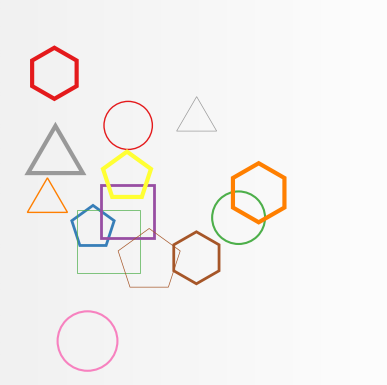[{"shape": "circle", "thickness": 1, "radius": 0.31, "center": [0.331, 0.674]}, {"shape": "hexagon", "thickness": 3, "radius": 0.33, "center": [0.14, 0.81]}, {"shape": "pentagon", "thickness": 2, "radius": 0.29, "center": [0.24, 0.409]}, {"shape": "circle", "thickness": 1.5, "radius": 0.34, "center": [0.616, 0.435]}, {"shape": "square", "thickness": 0.5, "radius": 0.41, "center": [0.28, 0.373]}, {"shape": "square", "thickness": 2, "radius": 0.34, "center": [0.329, 0.45]}, {"shape": "hexagon", "thickness": 3, "radius": 0.38, "center": [0.668, 0.499]}, {"shape": "triangle", "thickness": 1, "radius": 0.3, "center": [0.122, 0.478]}, {"shape": "pentagon", "thickness": 3, "radius": 0.33, "center": [0.328, 0.541]}, {"shape": "pentagon", "thickness": 0.5, "radius": 0.42, "center": [0.385, 0.322]}, {"shape": "hexagon", "thickness": 2, "radius": 0.34, "center": [0.507, 0.33]}, {"shape": "circle", "thickness": 1.5, "radius": 0.39, "center": [0.226, 0.114]}, {"shape": "triangle", "thickness": 0.5, "radius": 0.3, "center": [0.507, 0.689]}, {"shape": "triangle", "thickness": 3, "radius": 0.41, "center": [0.143, 0.591]}]